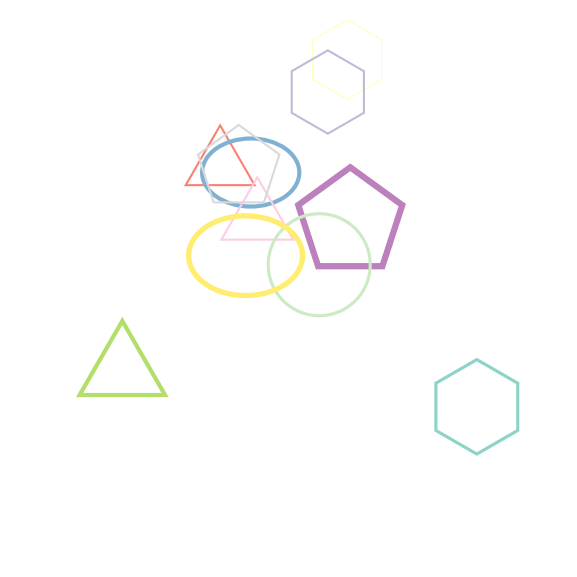[{"shape": "hexagon", "thickness": 1.5, "radius": 0.41, "center": [0.826, 0.295]}, {"shape": "hexagon", "thickness": 0.5, "radius": 0.34, "center": [0.601, 0.896]}, {"shape": "hexagon", "thickness": 1, "radius": 0.36, "center": [0.568, 0.84]}, {"shape": "triangle", "thickness": 1, "radius": 0.34, "center": [0.381, 0.713]}, {"shape": "oval", "thickness": 2, "radius": 0.42, "center": [0.434, 0.7]}, {"shape": "triangle", "thickness": 2, "radius": 0.43, "center": [0.212, 0.358]}, {"shape": "triangle", "thickness": 1, "radius": 0.36, "center": [0.446, 0.62]}, {"shape": "pentagon", "thickness": 1, "radius": 0.37, "center": [0.413, 0.709]}, {"shape": "pentagon", "thickness": 3, "radius": 0.47, "center": [0.606, 0.615]}, {"shape": "circle", "thickness": 1.5, "radius": 0.44, "center": [0.553, 0.541]}, {"shape": "oval", "thickness": 2.5, "radius": 0.49, "center": [0.425, 0.556]}]